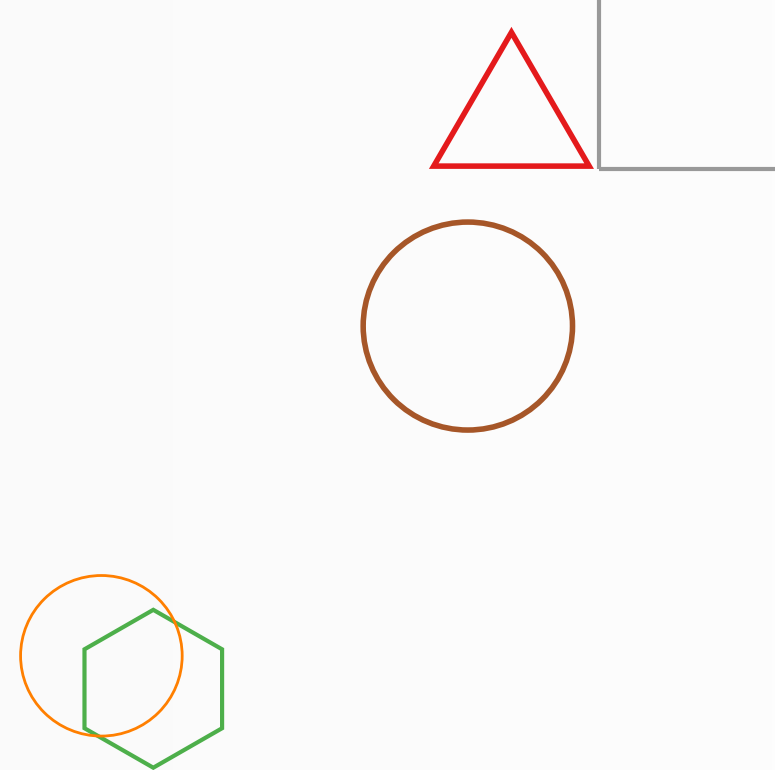[{"shape": "triangle", "thickness": 2, "radius": 0.58, "center": [0.66, 0.842]}, {"shape": "hexagon", "thickness": 1.5, "radius": 0.51, "center": [0.198, 0.106]}, {"shape": "circle", "thickness": 1, "radius": 0.52, "center": [0.131, 0.148]}, {"shape": "circle", "thickness": 2, "radius": 0.68, "center": [0.604, 0.577]}, {"shape": "square", "thickness": 1.5, "radius": 0.57, "center": [0.888, 0.895]}]